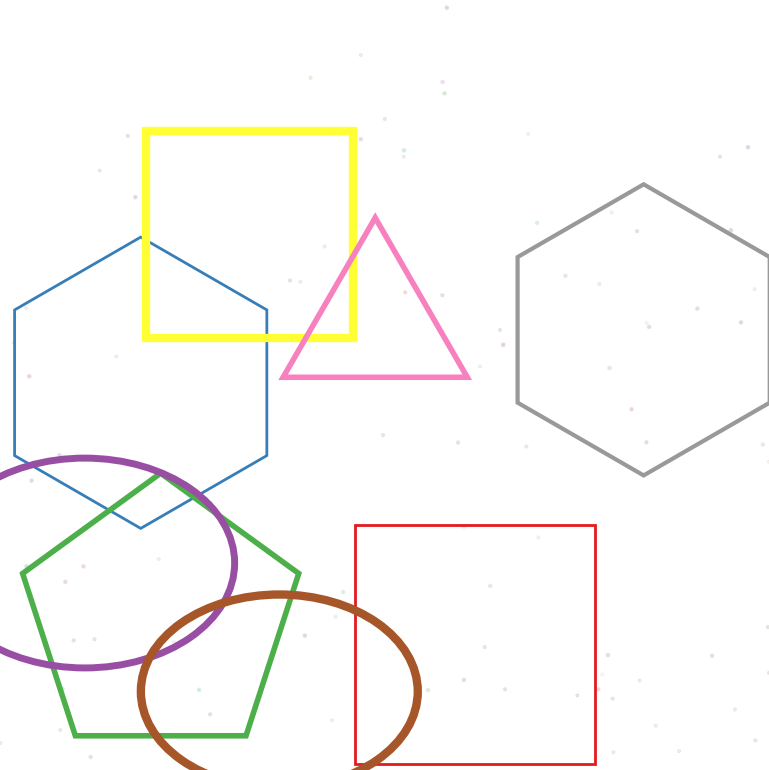[{"shape": "square", "thickness": 1, "radius": 0.78, "center": [0.617, 0.163]}, {"shape": "hexagon", "thickness": 1, "radius": 0.95, "center": [0.183, 0.503]}, {"shape": "pentagon", "thickness": 2, "radius": 0.94, "center": [0.209, 0.197]}, {"shape": "oval", "thickness": 2.5, "radius": 0.97, "center": [0.11, 0.269]}, {"shape": "square", "thickness": 3, "radius": 0.67, "center": [0.324, 0.696]}, {"shape": "oval", "thickness": 3, "radius": 0.9, "center": [0.363, 0.102]}, {"shape": "triangle", "thickness": 2, "radius": 0.69, "center": [0.487, 0.579]}, {"shape": "hexagon", "thickness": 1.5, "radius": 0.95, "center": [0.836, 0.572]}]